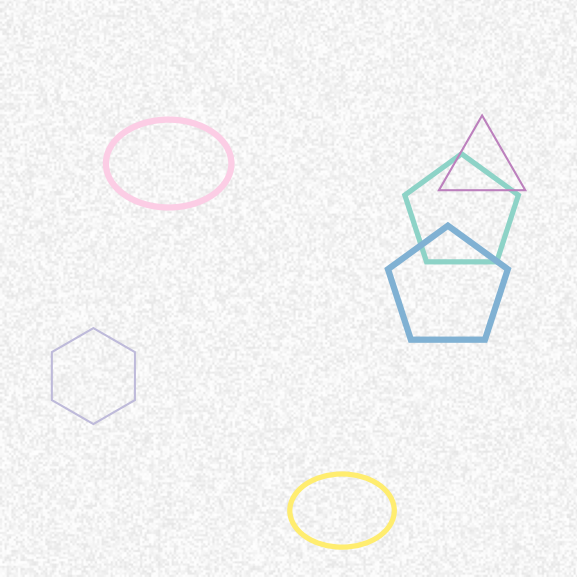[{"shape": "pentagon", "thickness": 2.5, "radius": 0.52, "center": [0.799, 0.629]}, {"shape": "hexagon", "thickness": 1, "radius": 0.42, "center": [0.162, 0.348]}, {"shape": "pentagon", "thickness": 3, "radius": 0.55, "center": [0.776, 0.499]}, {"shape": "oval", "thickness": 3, "radius": 0.54, "center": [0.292, 0.716]}, {"shape": "triangle", "thickness": 1, "radius": 0.43, "center": [0.835, 0.713]}, {"shape": "oval", "thickness": 2.5, "radius": 0.45, "center": [0.592, 0.115]}]